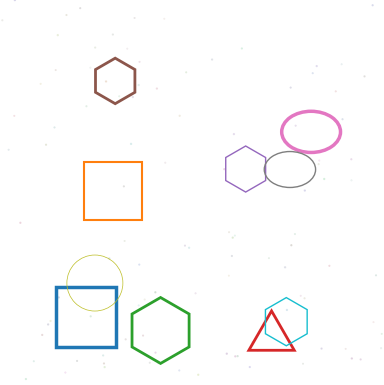[{"shape": "square", "thickness": 2.5, "radius": 0.39, "center": [0.224, 0.176]}, {"shape": "square", "thickness": 1.5, "radius": 0.38, "center": [0.293, 0.504]}, {"shape": "hexagon", "thickness": 2, "radius": 0.43, "center": [0.417, 0.142]}, {"shape": "triangle", "thickness": 2, "radius": 0.34, "center": [0.705, 0.124]}, {"shape": "hexagon", "thickness": 1, "radius": 0.3, "center": [0.638, 0.561]}, {"shape": "hexagon", "thickness": 2, "radius": 0.3, "center": [0.299, 0.79]}, {"shape": "oval", "thickness": 2.5, "radius": 0.38, "center": [0.808, 0.657]}, {"shape": "oval", "thickness": 1, "radius": 0.33, "center": [0.753, 0.56]}, {"shape": "circle", "thickness": 0.5, "radius": 0.36, "center": [0.246, 0.265]}, {"shape": "hexagon", "thickness": 1, "radius": 0.31, "center": [0.744, 0.164]}]